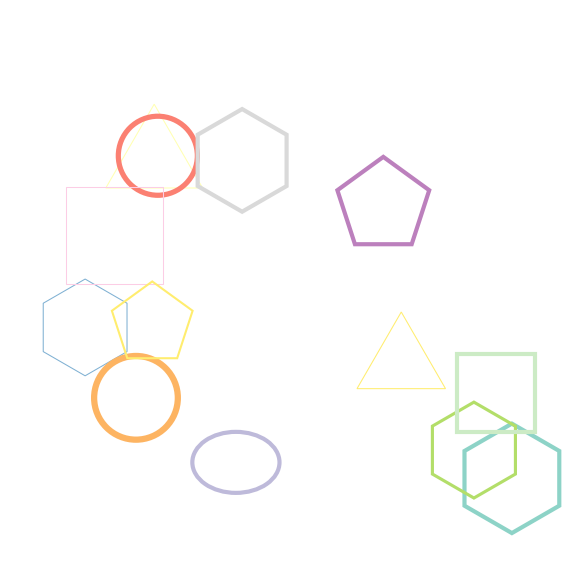[{"shape": "hexagon", "thickness": 2, "radius": 0.47, "center": [0.886, 0.171]}, {"shape": "triangle", "thickness": 0.5, "radius": 0.48, "center": [0.267, 0.722]}, {"shape": "oval", "thickness": 2, "radius": 0.38, "center": [0.409, 0.198]}, {"shape": "circle", "thickness": 2.5, "radius": 0.34, "center": [0.273, 0.729]}, {"shape": "hexagon", "thickness": 0.5, "radius": 0.42, "center": [0.147, 0.432]}, {"shape": "circle", "thickness": 3, "radius": 0.36, "center": [0.235, 0.31]}, {"shape": "hexagon", "thickness": 1.5, "radius": 0.42, "center": [0.821, 0.22]}, {"shape": "square", "thickness": 0.5, "radius": 0.42, "center": [0.198, 0.592]}, {"shape": "hexagon", "thickness": 2, "radius": 0.44, "center": [0.419, 0.721]}, {"shape": "pentagon", "thickness": 2, "radius": 0.42, "center": [0.664, 0.644]}, {"shape": "square", "thickness": 2, "radius": 0.33, "center": [0.859, 0.318]}, {"shape": "pentagon", "thickness": 1, "radius": 0.37, "center": [0.264, 0.438]}, {"shape": "triangle", "thickness": 0.5, "radius": 0.44, "center": [0.695, 0.37]}]